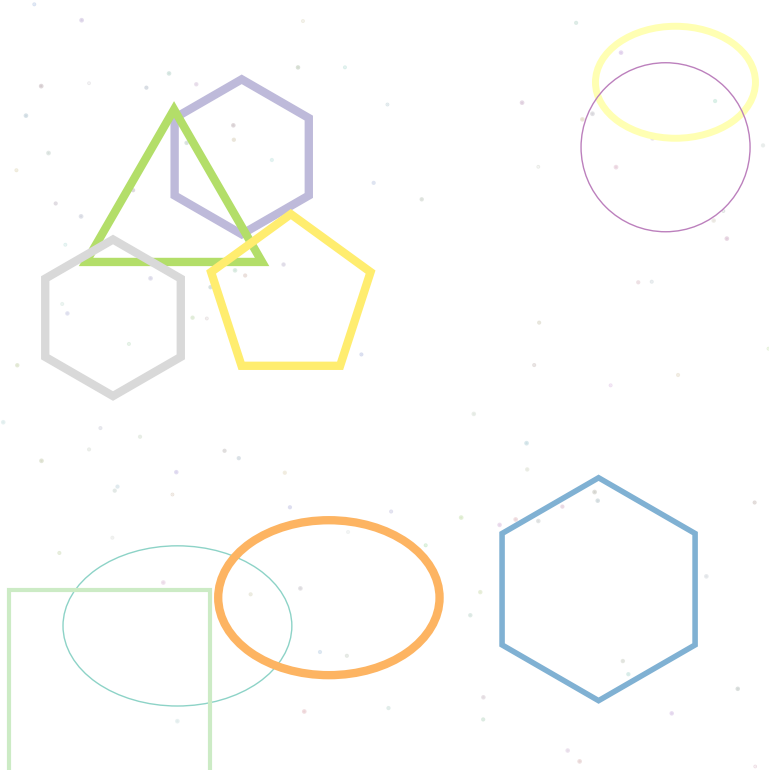[{"shape": "oval", "thickness": 0.5, "radius": 0.74, "center": [0.23, 0.187]}, {"shape": "oval", "thickness": 2.5, "radius": 0.52, "center": [0.877, 0.893]}, {"shape": "hexagon", "thickness": 3, "radius": 0.5, "center": [0.314, 0.796]}, {"shape": "hexagon", "thickness": 2, "radius": 0.72, "center": [0.777, 0.235]}, {"shape": "oval", "thickness": 3, "radius": 0.72, "center": [0.427, 0.224]}, {"shape": "triangle", "thickness": 3, "radius": 0.66, "center": [0.226, 0.726]}, {"shape": "hexagon", "thickness": 3, "radius": 0.51, "center": [0.147, 0.587]}, {"shape": "circle", "thickness": 0.5, "radius": 0.55, "center": [0.864, 0.809]}, {"shape": "square", "thickness": 1.5, "radius": 0.65, "center": [0.142, 0.103]}, {"shape": "pentagon", "thickness": 3, "radius": 0.54, "center": [0.378, 0.613]}]